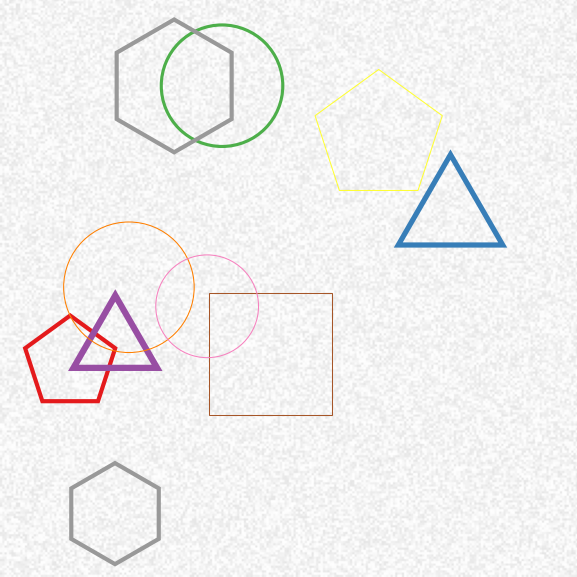[{"shape": "pentagon", "thickness": 2, "radius": 0.41, "center": [0.122, 0.371]}, {"shape": "triangle", "thickness": 2.5, "radius": 0.52, "center": [0.78, 0.627]}, {"shape": "circle", "thickness": 1.5, "radius": 0.53, "center": [0.384, 0.851]}, {"shape": "triangle", "thickness": 3, "radius": 0.42, "center": [0.2, 0.404]}, {"shape": "circle", "thickness": 0.5, "radius": 0.57, "center": [0.223, 0.502]}, {"shape": "pentagon", "thickness": 0.5, "radius": 0.58, "center": [0.656, 0.763]}, {"shape": "square", "thickness": 0.5, "radius": 0.53, "center": [0.468, 0.386]}, {"shape": "circle", "thickness": 0.5, "radius": 0.44, "center": [0.359, 0.469]}, {"shape": "hexagon", "thickness": 2, "radius": 0.44, "center": [0.199, 0.11]}, {"shape": "hexagon", "thickness": 2, "radius": 0.57, "center": [0.302, 0.85]}]